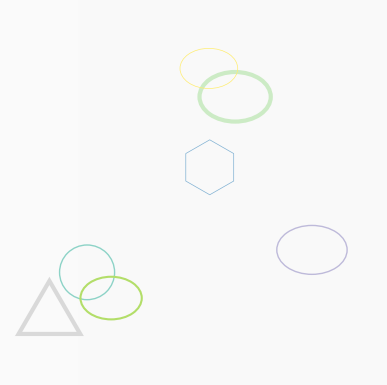[{"shape": "circle", "thickness": 1, "radius": 0.36, "center": [0.225, 0.293]}, {"shape": "oval", "thickness": 1, "radius": 0.45, "center": [0.805, 0.351]}, {"shape": "hexagon", "thickness": 0.5, "radius": 0.36, "center": [0.541, 0.565]}, {"shape": "oval", "thickness": 1.5, "radius": 0.4, "center": [0.287, 0.226]}, {"shape": "triangle", "thickness": 3, "radius": 0.46, "center": [0.128, 0.179]}, {"shape": "oval", "thickness": 3, "radius": 0.46, "center": [0.607, 0.749]}, {"shape": "oval", "thickness": 0.5, "radius": 0.37, "center": [0.539, 0.822]}]